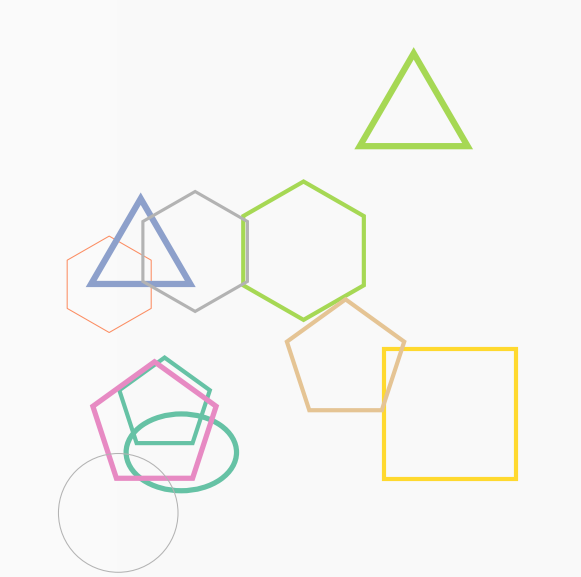[{"shape": "oval", "thickness": 2.5, "radius": 0.47, "center": [0.312, 0.216]}, {"shape": "pentagon", "thickness": 2, "radius": 0.41, "center": [0.283, 0.298]}, {"shape": "hexagon", "thickness": 0.5, "radius": 0.42, "center": [0.188, 0.507]}, {"shape": "triangle", "thickness": 3, "radius": 0.49, "center": [0.242, 0.557]}, {"shape": "pentagon", "thickness": 2.5, "radius": 0.56, "center": [0.266, 0.261]}, {"shape": "hexagon", "thickness": 2, "radius": 0.6, "center": [0.522, 0.565]}, {"shape": "triangle", "thickness": 3, "radius": 0.54, "center": [0.712, 0.8]}, {"shape": "square", "thickness": 2, "radius": 0.57, "center": [0.774, 0.282]}, {"shape": "pentagon", "thickness": 2, "radius": 0.53, "center": [0.594, 0.375]}, {"shape": "hexagon", "thickness": 1.5, "radius": 0.52, "center": [0.336, 0.564]}, {"shape": "circle", "thickness": 0.5, "radius": 0.51, "center": [0.203, 0.111]}]